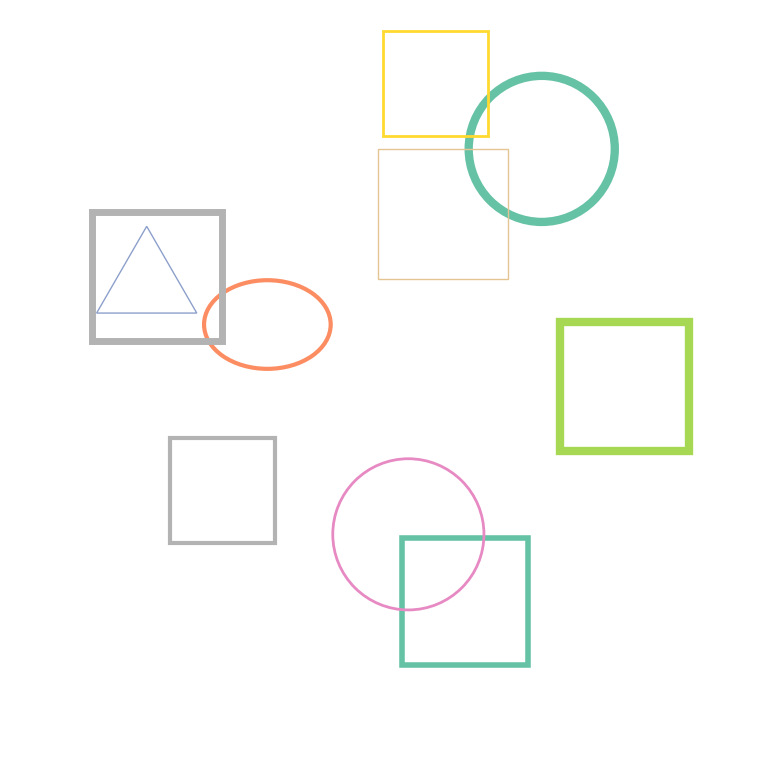[{"shape": "square", "thickness": 2, "radius": 0.41, "center": [0.604, 0.219]}, {"shape": "circle", "thickness": 3, "radius": 0.47, "center": [0.704, 0.807]}, {"shape": "oval", "thickness": 1.5, "radius": 0.41, "center": [0.347, 0.579]}, {"shape": "triangle", "thickness": 0.5, "radius": 0.38, "center": [0.191, 0.631]}, {"shape": "circle", "thickness": 1, "radius": 0.49, "center": [0.53, 0.306]}, {"shape": "square", "thickness": 3, "radius": 0.42, "center": [0.811, 0.498]}, {"shape": "square", "thickness": 1, "radius": 0.34, "center": [0.566, 0.892]}, {"shape": "square", "thickness": 0.5, "radius": 0.42, "center": [0.575, 0.722]}, {"shape": "square", "thickness": 1.5, "radius": 0.34, "center": [0.289, 0.363]}, {"shape": "square", "thickness": 2.5, "radius": 0.42, "center": [0.204, 0.641]}]